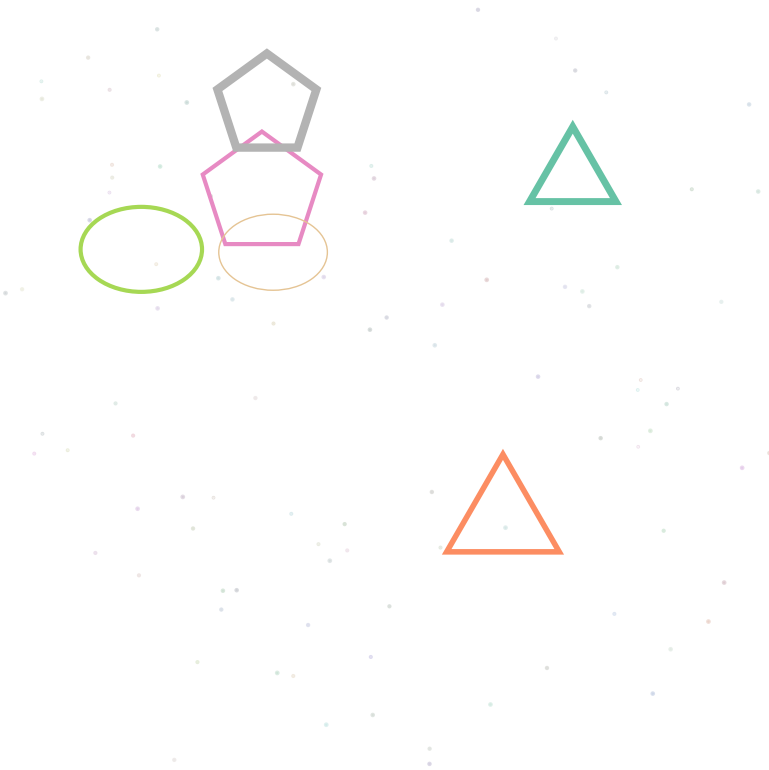[{"shape": "triangle", "thickness": 2.5, "radius": 0.32, "center": [0.744, 0.771]}, {"shape": "triangle", "thickness": 2, "radius": 0.42, "center": [0.653, 0.326]}, {"shape": "pentagon", "thickness": 1.5, "radius": 0.4, "center": [0.34, 0.748]}, {"shape": "oval", "thickness": 1.5, "radius": 0.39, "center": [0.184, 0.676]}, {"shape": "oval", "thickness": 0.5, "radius": 0.35, "center": [0.355, 0.672]}, {"shape": "pentagon", "thickness": 3, "radius": 0.34, "center": [0.347, 0.863]}]